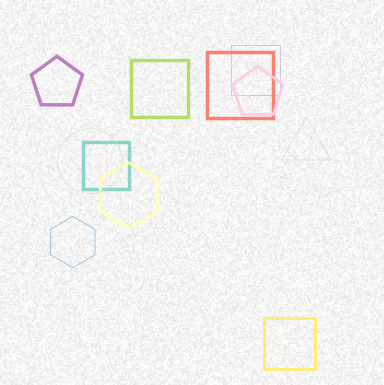[{"shape": "square", "thickness": 2.5, "radius": 0.3, "center": [0.276, 0.57]}, {"shape": "hexagon", "thickness": 2, "radius": 0.42, "center": [0.334, 0.492]}, {"shape": "square", "thickness": 0.5, "radius": 0.32, "center": [0.664, 0.818]}, {"shape": "square", "thickness": 2.5, "radius": 0.42, "center": [0.624, 0.779]}, {"shape": "hexagon", "thickness": 0.5, "radius": 0.33, "center": [0.189, 0.371]}, {"shape": "square", "thickness": 2.5, "radius": 0.37, "center": [0.415, 0.77]}, {"shape": "pentagon", "thickness": 2, "radius": 0.35, "center": [0.669, 0.759]}, {"shape": "triangle", "thickness": 0.5, "radius": 0.37, "center": [0.795, 0.622]}, {"shape": "pentagon", "thickness": 2.5, "radius": 0.35, "center": [0.148, 0.784]}, {"shape": "circle", "thickness": 0.5, "radius": 0.42, "center": [0.233, 0.581]}, {"shape": "square", "thickness": 2, "radius": 0.33, "center": [0.751, 0.108]}]